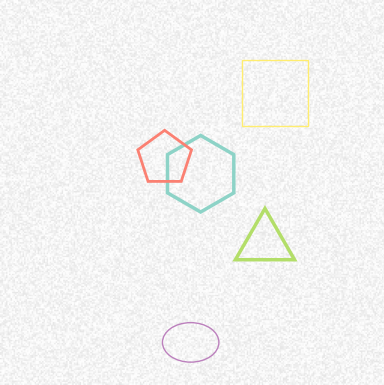[{"shape": "hexagon", "thickness": 2.5, "radius": 0.5, "center": [0.521, 0.549]}, {"shape": "pentagon", "thickness": 2, "radius": 0.37, "center": [0.428, 0.588]}, {"shape": "triangle", "thickness": 2.5, "radius": 0.44, "center": [0.688, 0.37]}, {"shape": "oval", "thickness": 1, "radius": 0.37, "center": [0.495, 0.111]}, {"shape": "square", "thickness": 1, "radius": 0.43, "center": [0.714, 0.759]}]